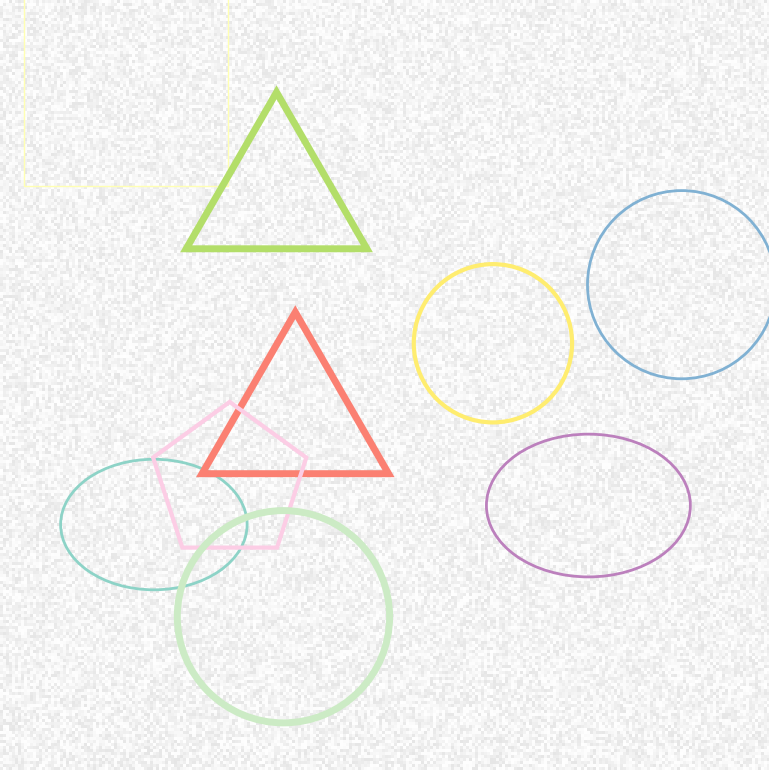[{"shape": "oval", "thickness": 1, "radius": 0.61, "center": [0.2, 0.319]}, {"shape": "square", "thickness": 0.5, "radius": 0.66, "center": [0.164, 0.891]}, {"shape": "triangle", "thickness": 2.5, "radius": 0.7, "center": [0.384, 0.455]}, {"shape": "circle", "thickness": 1, "radius": 0.61, "center": [0.885, 0.63]}, {"shape": "triangle", "thickness": 2.5, "radius": 0.68, "center": [0.359, 0.745]}, {"shape": "pentagon", "thickness": 1.5, "radius": 0.52, "center": [0.298, 0.373]}, {"shape": "oval", "thickness": 1, "radius": 0.66, "center": [0.764, 0.343]}, {"shape": "circle", "thickness": 2.5, "radius": 0.69, "center": [0.368, 0.199]}, {"shape": "circle", "thickness": 1.5, "radius": 0.51, "center": [0.64, 0.554]}]